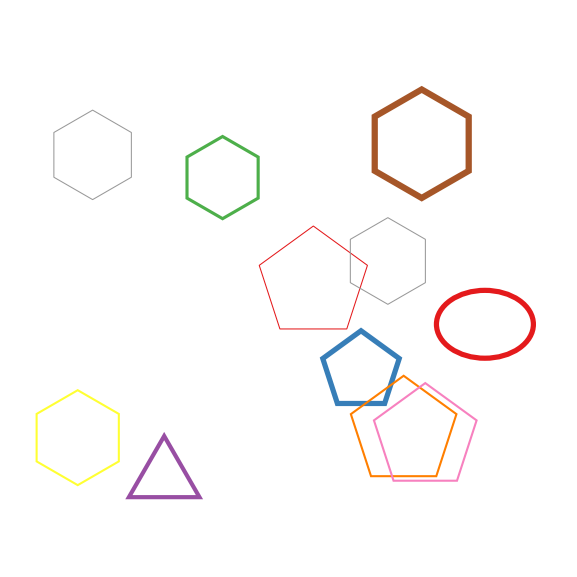[{"shape": "pentagon", "thickness": 0.5, "radius": 0.49, "center": [0.543, 0.509]}, {"shape": "oval", "thickness": 2.5, "radius": 0.42, "center": [0.84, 0.438]}, {"shape": "pentagon", "thickness": 2.5, "radius": 0.35, "center": [0.625, 0.357]}, {"shape": "hexagon", "thickness": 1.5, "radius": 0.36, "center": [0.385, 0.692]}, {"shape": "triangle", "thickness": 2, "radius": 0.35, "center": [0.284, 0.174]}, {"shape": "pentagon", "thickness": 1, "radius": 0.48, "center": [0.699, 0.252]}, {"shape": "hexagon", "thickness": 1, "radius": 0.41, "center": [0.135, 0.241]}, {"shape": "hexagon", "thickness": 3, "radius": 0.47, "center": [0.73, 0.75]}, {"shape": "pentagon", "thickness": 1, "radius": 0.47, "center": [0.736, 0.242]}, {"shape": "hexagon", "thickness": 0.5, "radius": 0.39, "center": [0.16, 0.731]}, {"shape": "hexagon", "thickness": 0.5, "radius": 0.38, "center": [0.672, 0.547]}]